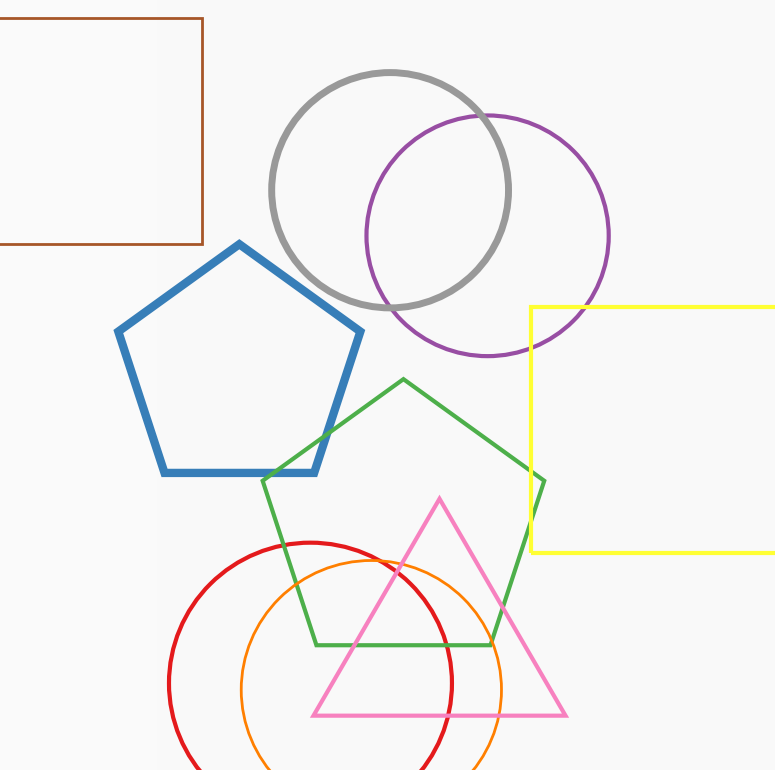[{"shape": "circle", "thickness": 1.5, "radius": 0.91, "center": [0.401, 0.113]}, {"shape": "pentagon", "thickness": 3, "radius": 0.82, "center": [0.309, 0.519]}, {"shape": "pentagon", "thickness": 1.5, "radius": 0.96, "center": [0.521, 0.317]}, {"shape": "circle", "thickness": 1.5, "radius": 0.78, "center": [0.629, 0.694]}, {"shape": "circle", "thickness": 1, "radius": 0.84, "center": [0.479, 0.104]}, {"shape": "square", "thickness": 1.5, "radius": 0.8, "center": [0.845, 0.442]}, {"shape": "square", "thickness": 1, "radius": 0.74, "center": [0.114, 0.83]}, {"shape": "triangle", "thickness": 1.5, "radius": 0.94, "center": [0.567, 0.164]}, {"shape": "circle", "thickness": 2.5, "radius": 0.76, "center": [0.503, 0.753]}]